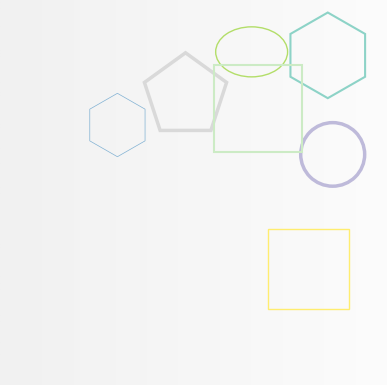[{"shape": "hexagon", "thickness": 1.5, "radius": 0.56, "center": [0.846, 0.856]}, {"shape": "circle", "thickness": 2.5, "radius": 0.41, "center": [0.859, 0.599]}, {"shape": "hexagon", "thickness": 0.5, "radius": 0.41, "center": [0.303, 0.675]}, {"shape": "oval", "thickness": 1, "radius": 0.46, "center": [0.649, 0.865]}, {"shape": "pentagon", "thickness": 2.5, "radius": 0.56, "center": [0.479, 0.751]}, {"shape": "square", "thickness": 1.5, "radius": 0.57, "center": [0.666, 0.719]}, {"shape": "square", "thickness": 1, "radius": 0.52, "center": [0.796, 0.301]}]